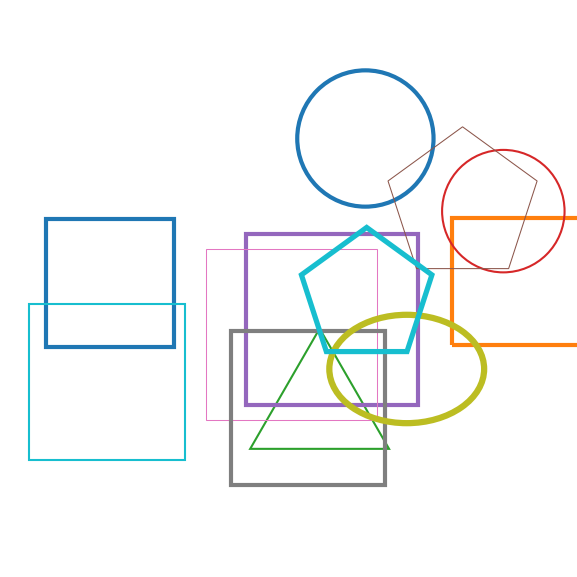[{"shape": "square", "thickness": 2, "radius": 0.55, "center": [0.19, 0.508]}, {"shape": "circle", "thickness": 2, "radius": 0.59, "center": [0.633, 0.759]}, {"shape": "square", "thickness": 2, "radius": 0.55, "center": [0.892, 0.512]}, {"shape": "triangle", "thickness": 1, "radius": 0.69, "center": [0.553, 0.291]}, {"shape": "circle", "thickness": 1, "radius": 0.53, "center": [0.872, 0.634]}, {"shape": "square", "thickness": 2, "radius": 0.74, "center": [0.575, 0.446]}, {"shape": "pentagon", "thickness": 0.5, "radius": 0.68, "center": [0.801, 0.644]}, {"shape": "square", "thickness": 0.5, "radius": 0.74, "center": [0.505, 0.42]}, {"shape": "square", "thickness": 2, "radius": 0.67, "center": [0.533, 0.293]}, {"shape": "oval", "thickness": 3, "radius": 0.67, "center": [0.704, 0.36]}, {"shape": "pentagon", "thickness": 2.5, "radius": 0.59, "center": [0.635, 0.486]}, {"shape": "square", "thickness": 1, "radius": 0.68, "center": [0.185, 0.338]}]